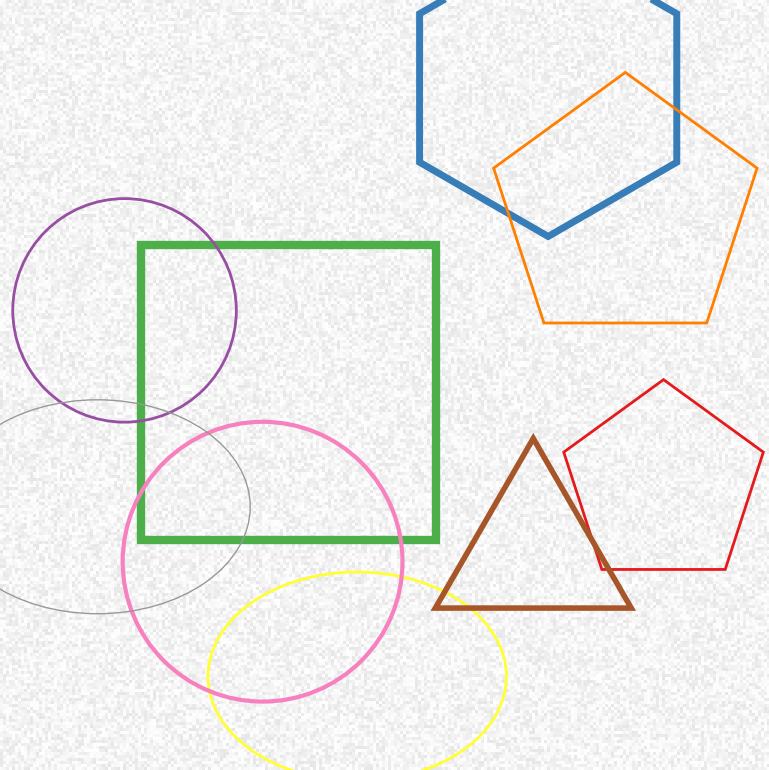[{"shape": "pentagon", "thickness": 1, "radius": 0.68, "center": [0.862, 0.371]}, {"shape": "hexagon", "thickness": 2.5, "radius": 0.96, "center": [0.712, 0.886]}, {"shape": "square", "thickness": 3, "radius": 0.96, "center": [0.375, 0.49]}, {"shape": "circle", "thickness": 1, "radius": 0.73, "center": [0.162, 0.597]}, {"shape": "pentagon", "thickness": 1, "radius": 0.9, "center": [0.812, 0.726]}, {"shape": "oval", "thickness": 1, "radius": 0.97, "center": [0.464, 0.121]}, {"shape": "triangle", "thickness": 2, "radius": 0.73, "center": [0.693, 0.284]}, {"shape": "circle", "thickness": 1.5, "radius": 0.91, "center": [0.341, 0.271]}, {"shape": "oval", "thickness": 0.5, "radius": 0.99, "center": [0.126, 0.342]}]